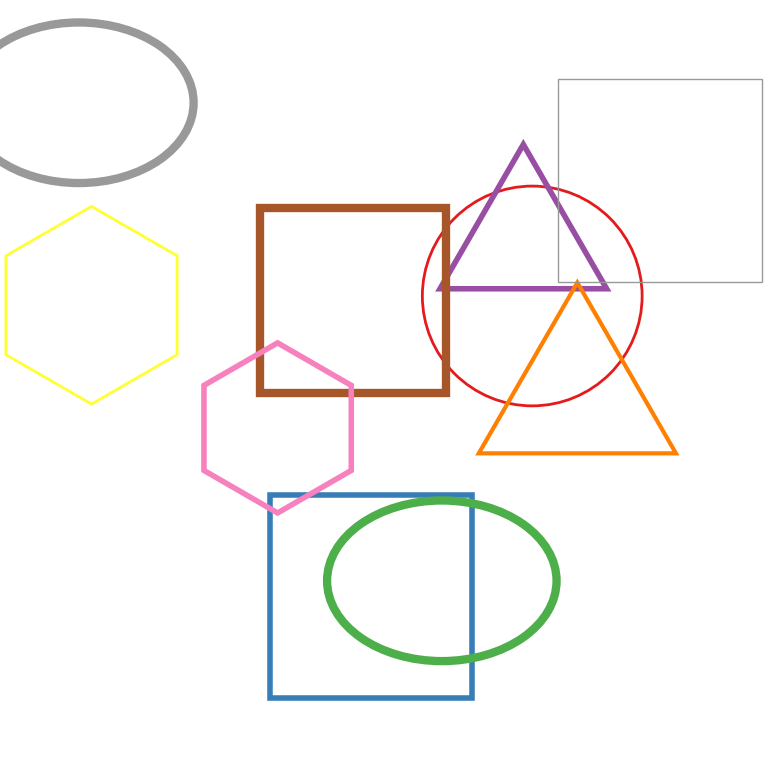[{"shape": "circle", "thickness": 1, "radius": 0.71, "center": [0.691, 0.616]}, {"shape": "square", "thickness": 2, "radius": 0.66, "center": [0.482, 0.225]}, {"shape": "oval", "thickness": 3, "radius": 0.75, "center": [0.574, 0.246]}, {"shape": "triangle", "thickness": 2, "radius": 0.62, "center": [0.68, 0.687]}, {"shape": "triangle", "thickness": 1.5, "radius": 0.74, "center": [0.75, 0.485]}, {"shape": "hexagon", "thickness": 1, "radius": 0.64, "center": [0.119, 0.604]}, {"shape": "square", "thickness": 3, "radius": 0.6, "center": [0.458, 0.61]}, {"shape": "hexagon", "thickness": 2, "radius": 0.55, "center": [0.361, 0.444]}, {"shape": "oval", "thickness": 3, "radius": 0.74, "center": [0.102, 0.867]}, {"shape": "square", "thickness": 0.5, "radius": 0.66, "center": [0.858, 0.766]}]